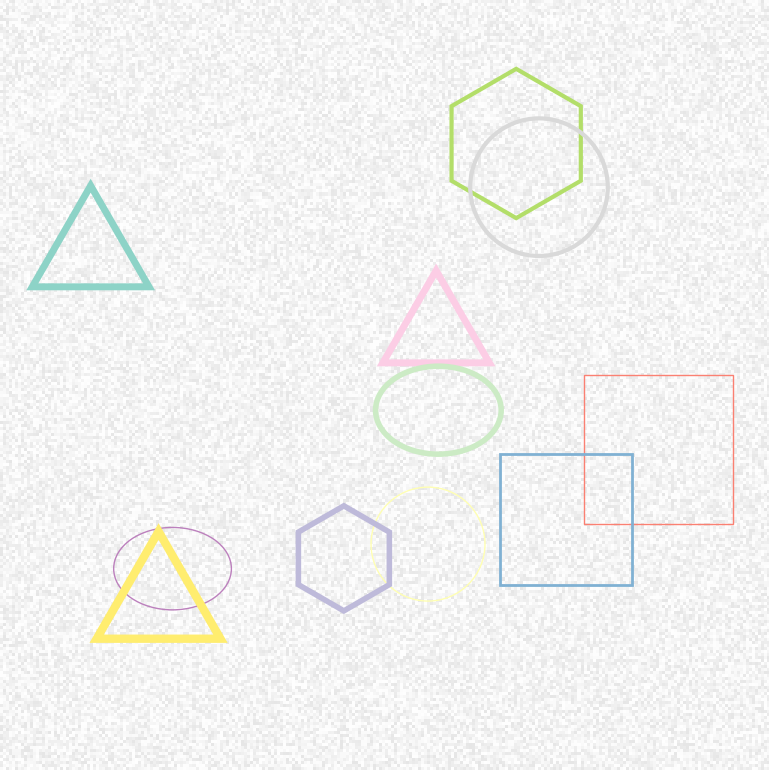[{"shape": "triangle", "thickness": 2.5, "radius": 0.44, "center": [0.118, 0.671]}, {"shape": "circle", "thickness": 0.5, "radius": 0.37, "center": [0.556, 0.293]}, {"shape": "hexagon", "thickness": 2, "radius": 0.34, "center": [0.447, 0.275]}, {"shape": "square", "thickness": 0.5, "radius": 0.48, "center": [0.855, 0.417]}, {"shape": "square", "thickness": 1, "radius": 0.43, "center": [0.735, 0.325]}, {"shape": "hexagon", "thickness": 1.5, "radius": 0.48, "center": [0.67, 0.814]}, {"shape": "triangle", "thickness": 2.5, "radius": 0.4, "center": [0.566, 0.569]}, {"shape": "circle", "thickness": 1.5, "radius": 0.45, "center": [0.7, 0.757]}, {"shape": "oval", "thickness": 0.5, "radius": 0.38, "center": [0.224, 0.261]}, {"shape": "oval", "thickness": 2, "radius": 0.41, "center": [0.569, 0.467]}, {"shape": "triangle", "thickness": 3, "radius": 0.46, "center": [0.206, 0.217]}]